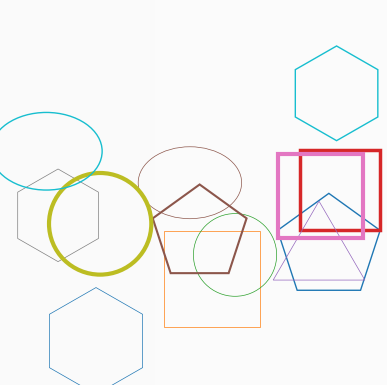[{"shape": "pentagon", "thickness": 1, "radius": 0.7, "center": [0.849, 0.359]}, {"shape": "hexagon", "thickness": 0.5, "radius": 0.69, "center": [0.248, 0.114]}, {"shape": "square", "thickness": 0.5, "radius": 0.62, "center": [0.547, 0.275]}, {"shape": "circle", "thickness": 0.5, "radius": 0.54, "center": [0.607, 0.338]}, {"shape": "square", "thickness": 2.5, "radius": 0.52, "center": [0.877, 0.507]}, {"shape": "triangle", "thickness": 0.5, "radius": 0.68, "center": [0.823, 0.341]}, {"shape": "pentagon", "thickness": 1.5, "radius": 0.64, "center": [0.515, 0.393]}, {"shape": "oval", "thickness": 0.5, "radius": 0.67, "center": [0.49, 0.525]}, {"shape": "square", "thickness": 3, "radius": 0.55, "center": [0.827, 0.491]}, {"shape": "hexagon", "thickness": 0.5, "radius": 0.6, "center": [0.15, 0.441]}, {"shape": "circle", "thickness": 3, "radius": 0.66, "center": [0.258, 0.419]}, {"shape": "hexagon", "thickness": 1, "radius": 0.61, "center": [0.869, 0.758]}, {"shape": "oval", "thickness": 1, "radius": 0.72, "center": [0.12, 0.607]}]